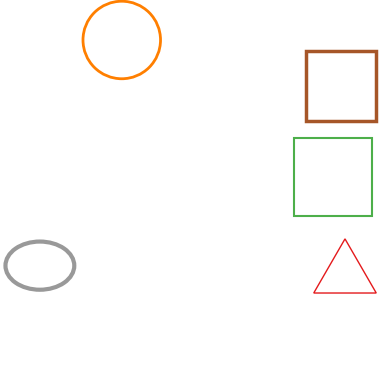[{"shape": "triangle", "thickness": 1, "radius": 0.47, "center": [0.896, 0.286]}, {"shape": "square", "thickness": 1.5, "radius": 0.51, "center": [0.865, 0.541]}, {"shape": "circle", "thickness": 2, "radius": 0.5, "center": [0.316, 0.896]}, {"shape": "square", "thickness": 2.5, "radius": 0.46, "center": [0.886, 0.776]}, {"shape": "oval", "thickness": 3, "radius": 0.45, "center": [0.104, 0.31]}]